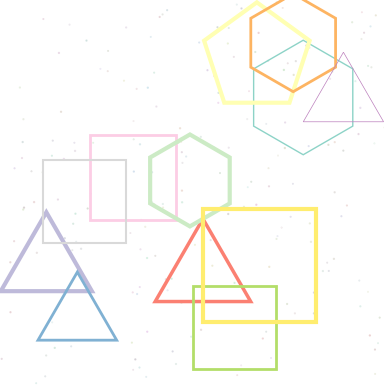[{"shape": "hexagon", "thickness": 1, "radius": 0.74, "center": [0.788, 0.747]}, {"shape": "pentagon", "thickness": 3, "radius": 0.72, "center": [0.667, 0.85]}, {"shape": "triangle", "thickness": 3, "radius": 0.68, "center": [0.12, 0.312]}, {"shape": "triangle", "thickness": 2.5, "radius": 0.72, "center": [0.527, 0.288]}, {"shape": "triangle", "thickness": 2, "radius": 0.59, "center": [0.201, 0.175]}, {"shape": "hexagon", "thickness": 2, "radius": 0.64, "center": [0.762, 0.889]}, {"shape": "square", "thickness": 2, "radius": 0.54, "center": [0.61, 0.149]}, {"shape": "square", "thickness": 2, "radius": 0.55, "center": [0.345, 0.539]}, {"shape": "square", "thickness": 1.5, "radius": 0.54, "center": [0.219, 0.478]}, {"shape": "triangle", "thickness": 0.5, "radius": 0.6, "center": [0.892, 0.744]}, {"shape": "hexagon", "thickness": 3, "radius": 0.6, "center": [0.493, 0.531]}, {"shape": "square", "thickness": 3, "radius": 0.73, "center": [0.673, 0.31]}]